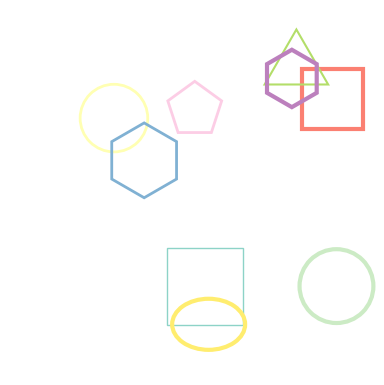[{"shape": "square", "thickness": 1, "radius": 0.5, "center": [0.533, 0.256]}, {"shape": "circle", "thickness": 2, "radius": 0.44, "center": [0.296, 0.693]}, {"shape": "square", "thickness": 3, "radius": 0.39, "center": [0.864, 0.743]}, {"shape": "hexagon", "thickness": 2, "radius": 0.49, "center": [0.374, 0.584]}, {"shape": "triangle", "thickness": 1.5, "radius": 0.48, "center": [0.77, 0.828]}, {"shape": "pentagon", "thickness": 2, "radius": 0.37, "center": [0.506, 0.715]}, {"shape": "hexagon", "thickness": 3, "radius": 0.37, "center": [0.758, 0.796]}, {"shape": "circle", "thickness": 3, "radius": 0.48, "center": [0.874, 0.257]}, {"shape": "oval", "thickness": 3, "radius": 0.47, "center": [0.542, 0.158]}]